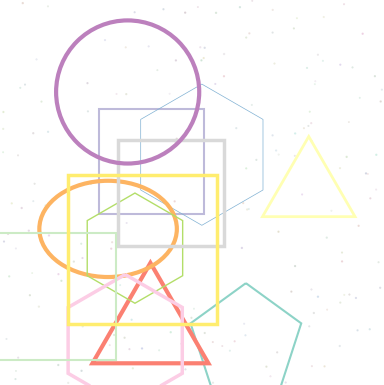[{"shape": "pentagon", "thickness": 1.5, "radius": 0.76, "center": [0.639, 0.113]}, {"shape": "triangle", "thickness": 2, "radius": 0.69, "center": [0.802, 0.507]}, {"shape": "square", "thickness": 1.5, "radius": 0.68, "center": [0.393, 0.58]}, {"shape": "triangle", "thickness": 3, "radius": 0.87, "center": [0.391, 0.143]}, {"shape": "hexagon", "thickness": 0.5, "radius": 0.92, "center": [0.524, 0.598]}, {"shape": "oval", "thickness": 3, "radius": 0.89, "center": [0.281, 0.405]}, {"shape": "hexagon", "thickness": 1, "radius": 0.72, "center": [0.351, 0.355]}, {"shape": "hexagon", "thickness": 2.5, "radius": 0.86, "center": [0.325, 0.116]}, {"shape": "square", "thickness": 2.5, "radius": 0.69, "center": [0.444, 0.498]}, {"shape": "circle", "thickness": 3, "radius": 0.93, "center": [0.332, 0.761]}, {"shape": "square", "thickness": 1.5, "radius": 0.82, "center": [0.137, 0.23]}, {"shape": "square", "thickness": 2.5, "radius": 0.97, "center": [0.371, 0.351]}]